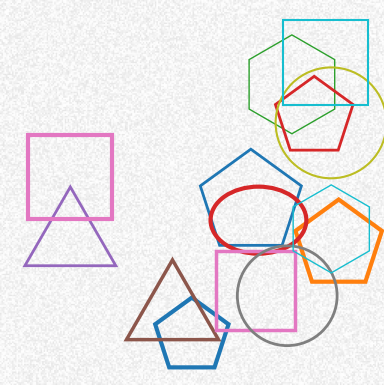[{"shape": "pentagon", "thickness": 3, "radius": 0.5, "center": [0.498, 0.127]}, {"shape": "pentagon", "thickness": 2, "radius": 0.69, "center": [0.652, 0.474]}, {"shape": "pentagon", "thickness": 3, "radius": 0.59, "center": [0.88, 0.364]}, {"shape": "hexagon", "thickness": 1, "radius": 0.64, "center": [0.758, 0.781]}, {"shape": "oval", "thickness": 3, "radius": 0.62, "center": [0.671, 0.428]}, {"shape": "pentagon", "thickness": 2, "radius": 0.53, "center": [0.816, 0.696]}, {"shape": "triangle", "thickness": 2, "radius": 0.68, "center": [0.183, 0.378]}, {"shape": "triangle", "thickness": 2.5, "radius": 0.69, "center": [0.448, 0.187]}, {"shape": "square", "thickness": 2.5, "radius": 0.51, "center": [0.663, 0.245]}, {"shape": "square", "thickness": 3, "radius": 0.54, "center": [0.181, 0.54]}, {"shape": "circle", "thickness": 2, "radius": 0.65, "center": [0.746, 0.232]}, {"shape": "circle", "thickness": 1.5, "radius": 0.72, "center": [0.86, 0.681]}, {"shape": "hexagon", "thickness": 1, "radius": 0.57, "center": [0.86, 0.405]}, {"shape": "square", "thickness": 1.5, "radius": 0.55, "center": [0.845, 0.837]}]